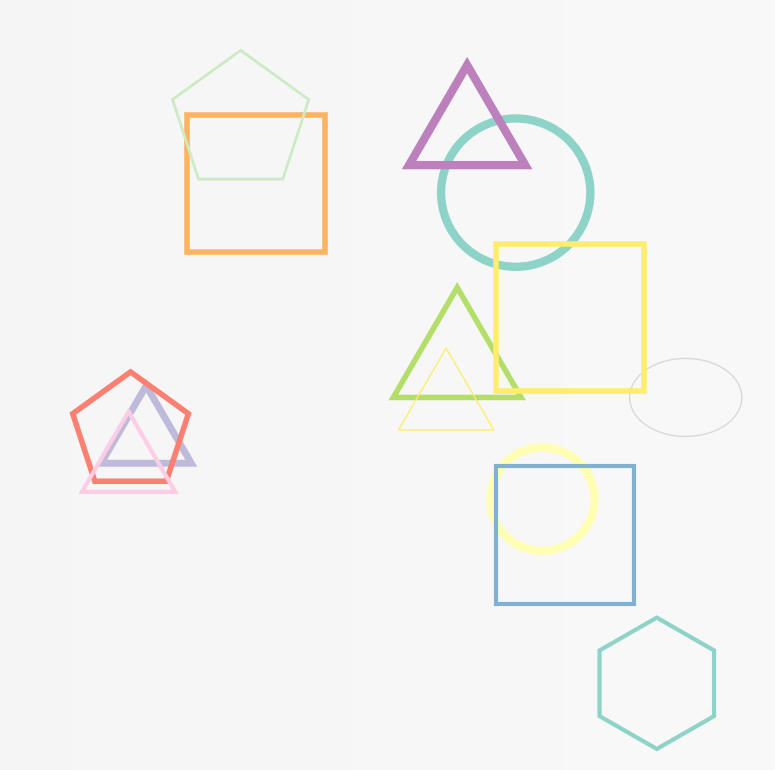[{"shape": "circle", "thickness": 3, "radius": 0.48, "center": [0.665, 0.75]}, {"shape": "hexagon", "thickness": 1.5, "radius": 0.43, "center": [0.847, 0.113]}, {"shape": "circle", "thickness": 3, "radius": 0.34, "center": [0.7, 0.352]}, {"shape": "triangle", "thickness": 2.5, "radius": 0.34, "center": [0.189, 0.432]}, {"shape": "pentagon", "thickness": 2, "radius": 0.39, "center": [0.168, 0.438]}, {"shape": "square", "thickness": 1.5, "radius": 0.45, "center": [0.729, 0.305]}, {"shape": "square", "thickness": 2, "radius": 0.44, "center": [0.331, 0.761]}, {"shape": "triangle", "thickness": 2, "radius": 0.48, "center": [0.59, 0.531]}, {"shape": "triangle", "thickness": 1.5, "radius": 0.35, "center": [0.166, 0.396]}, {"shape": "oval", "thickness": 0.5, "radius": 0.36, "center": [0.885, 0.484]}, {"shape": "triangle", "thickness": 3, "radius": 0.43, "center": [0.603, 0.829]}, {"shape": "pentagon", "thickness": 1, "radius": 0.46, "center": [0.311, 0.842]}, {"shape": "square", "thickness": 2, "radius": 0.48, "center": [0.735, 0.587]}, {"shape": "triangle", "thickness": 0.5, "radius": 0.36, "center": [0.576, 0.477]}]